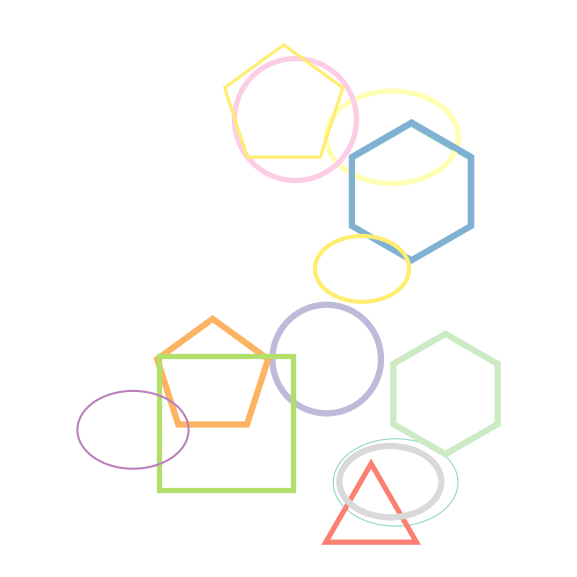[{"shape": "oval", "thickness": 0.5, "radius": 0.54, "center": [0.685, 0.164]}, {"shape": "hexagon", "thickness": 2, "radius": 0.58, "center": [0.712, 0.666]}, {"shape": "oval", "thickness": 2.5, "radius": 0.57, "center": [0.679, 0.761]}, {"shape": "circle", "thickness": 3, "radius": 0.47, "center": [0.566, 0.377]}, {"shape": "triangle", "thickness": 2.5, "radius": 0.45, "center": [0.643, 0.106]}, {"shape": "hexagon", "thickness": 3, "radius": 0.6, "center": [0.713, 0.668]}, {"shape": "pentagon", "thickness": 3, "radius": 0.51, "center": [0.368, 0.346]}, {"shape": "square", "thickness": 2.5, "radius": 0.58, "center": [0.391, 0.266]}, {"shape": "circle", "thickness": 2.5, "radius": 0.53, "center": [0.512, 0.792]}, {"shape": "oval", "thickness": 3, "radius": 0.44, "center": [0.676, 0.165]}, {"shape": "oval", "thickness": 1, "radius": 0.48, "center": [0.23, 0.255]}, {"shape": "hexagon", "thickness": 3, "radius": 0.52, "center": [0.771, 0.317]}, {"shape": "oval", "thickness": 2, "radius": 0.41, "center": [0.627, 0.534]}, {"shape": "pentagon", "thickness": 1.5, "radius": 0.54, "center": [0.491, 0.814]}]